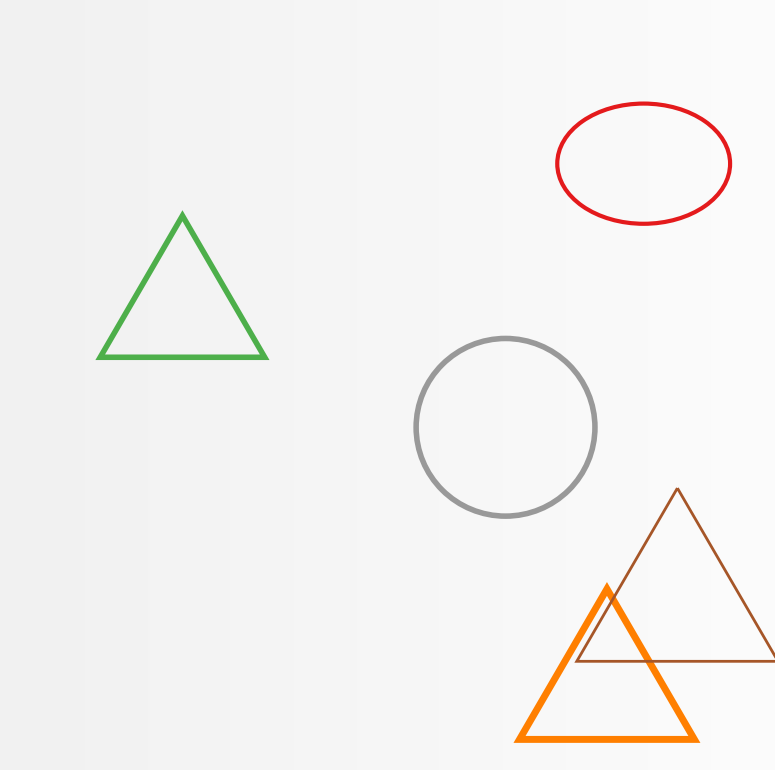[{"shape": "oval", "thickness": 1.5, "radius": 0.56, "center": [0.831, 0.787]}, {"shape": "triangle", "thickness": 2, "radius": 0.61, "center": [0.235, 0.597]}, {"shape": "triangle", "thickness": 2.5, "radius": 0.65, "center": [0.783, 0.105]}, {"shape": "triangle", "thickness": 1, "radius": 0.75, "center": [0.874, 0.216]}, {"shape": "circle", "thickness": 2, "radius": 0.58, "center": [0.652, 0.445]}]